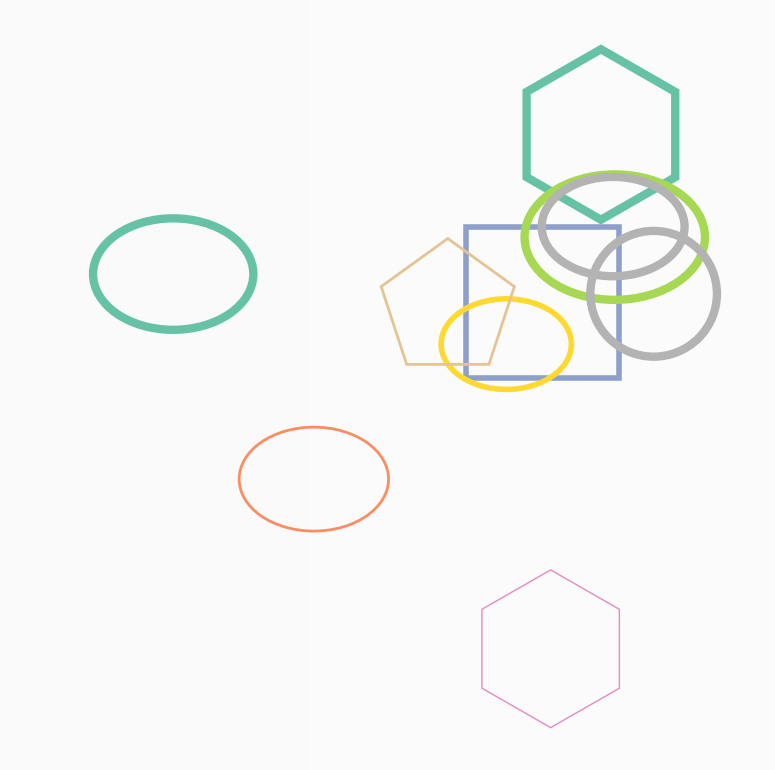[{"shape": "hexagon", "thickness": 3, "radius": 0.55, "center": [0.775, 0.825]}, {"shape": "oval", "thickness": 3, "radius": 0.52, "center": [0.223, 0.644]}, {"shape": "oval", "thickness": 1, "radius": 0.48, "center": [0.405, 0.378]}, {"shape": "square", "thickness": 2, "radius": 0.49, "center": [0.7, 0.607]}, {"shape": "hexagon", "thickness": 0.5, "radius": 0.51, "center": [0.71, 0.157]}, {"shape": "oval", "thickness": 3, "radius": 0.58, "center": [0.793, 0.692]}, {"shape": "oval", "thickness": 2, "radius": 0.42, "center": [0.653, 0.553]}, {"shape": "pentagon", "thickness": 1, "radius": 0.45, "center": [0.578, 0.6]}, {"shape": "circle", "thickness": 3, "radius": 0.41, "center": [0.843, 0.618]}, {"shape": "oval", "thickness": 3, "radius": 0.46, "center": [0.791, 0.706]}]